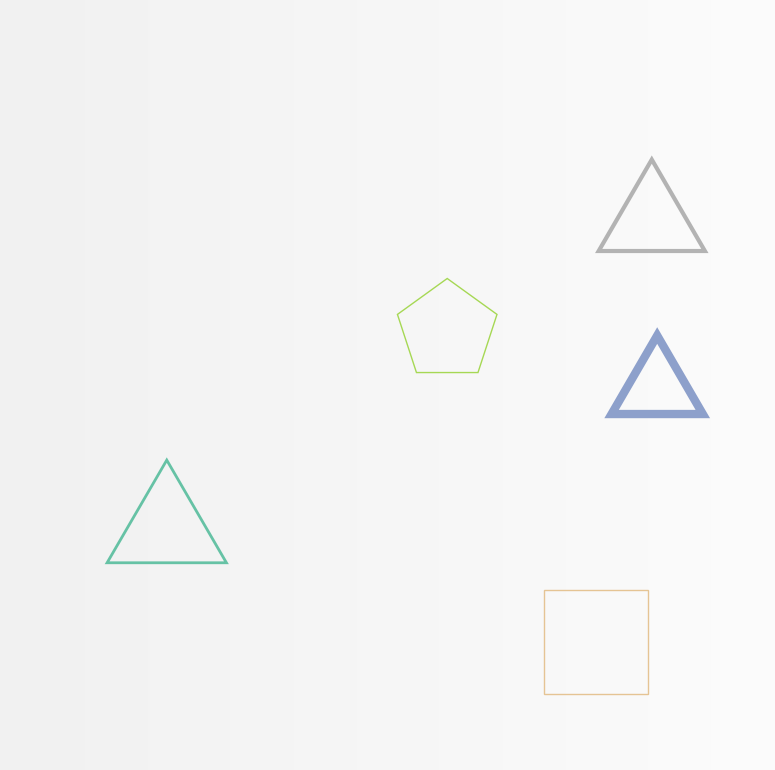[{"shape": "triangle", "thickness": 1, "radius": 0.44, "center": [0.215, 0.314]}, {"shape": "triangle", "thickness": 3, "radius": 0.34, "center": [0.848, 0.496]}, {"shape": "pentagon", "thickness": 0.5, "radius": 0.34, "center": [0.577, 0.571]}, {"shape": "square", "thickness": 0.5, "radius": 0.34, "center": [0.769, 0.166]}, {"shape": "triangle", "thickness": 1.5, "radius": 0.4, "center": [0.841, 0.714]}]